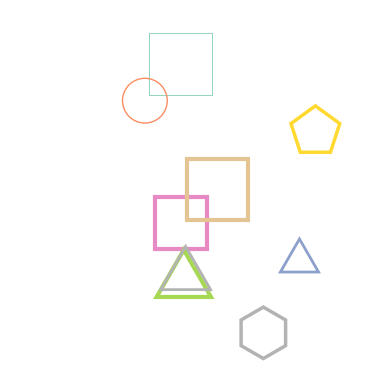[{"shape": "square", "thickness": 0.5, "radius": 0.4, "center": [0.469, 0.834]}, {"shape": "circle", "thickness": 1, "radius": 0.29, "center": [0.376, 0.739]}, {"shape": "triangle", "thickness": 2, "radius": 0.29, "center": [0.778, 0.322]}, {"shape": "square", "thickness": 3, "radius": 0.34, "center": [0.47, 0.421]}, {"shape": "triangle", "thickness": 3, "radius": 0.41, "center": [0.477, 0.269]}, {"shape": "pentagon", "thickness": 2.5, "radius": 0.33, "center": [0.819, 0.658]}, {"shape": "square", "thickness": 3, "radius": 0.4, "center": [0.565, 0.508]}, {"shape": "hexagon", "thickness": 2.5, "radius": 0.33, "center": [0.684, 0.136]}, {"shape": "triangle", "thickness": 2, "radius": 0.37, "center": [0.482, 0.285]}]